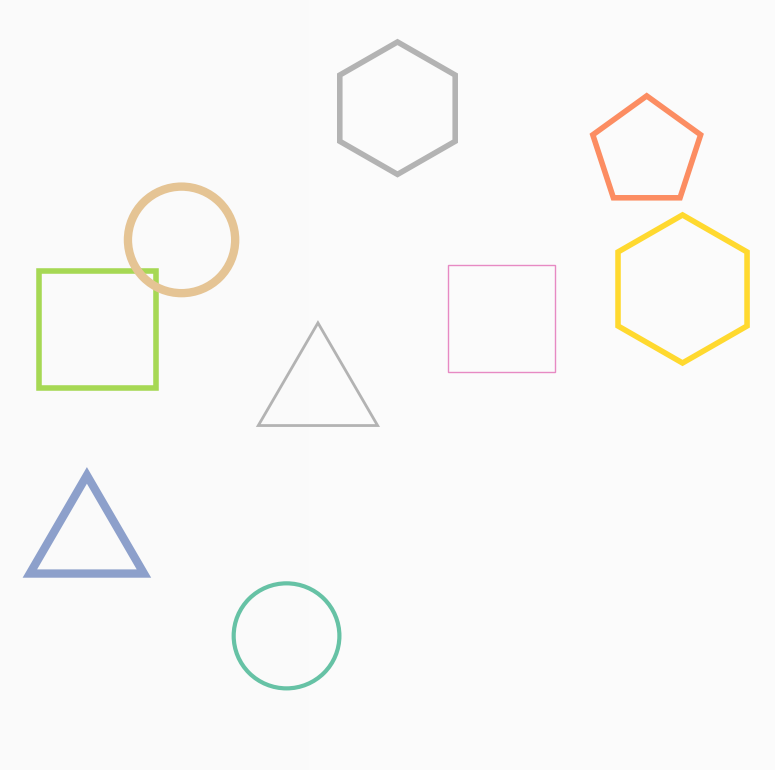[{"shape": "circle", "thickness": 1.5, "radius": 0.34, "center": [0.37, 0.174]}, {"shape": "pentagon", "thickness": 2, "radius": 0.37, "center": [0.834, 0.802]}, {"shape": "triangle", "thickness": 3, "radius": 0.42, "center": [0.112, 0.298]}, {"shape": "square", "thickness": 0.5, "radius": 0.35, "center": [0.647, 0.586]}, {"shape": "square", "thickness": 2, "radius": 0.38, "center": [0.126, 0.573]}, {"shape": "hexagon", "thickness": 2, "radius": 0.48, "center": [0.881, 0.625]}, {"shape": "circle", "thickness": 3, "radius": 0.35, "center": [0.234, 0.688]}, {"shape": "triangle", "thickness": 1, "radius": 0.44, "center": [0.41, 0.492]}, {"shape": "hexagon", "thickness": 2, "radius": 0.43, "center": [0.513, 0.86]}]